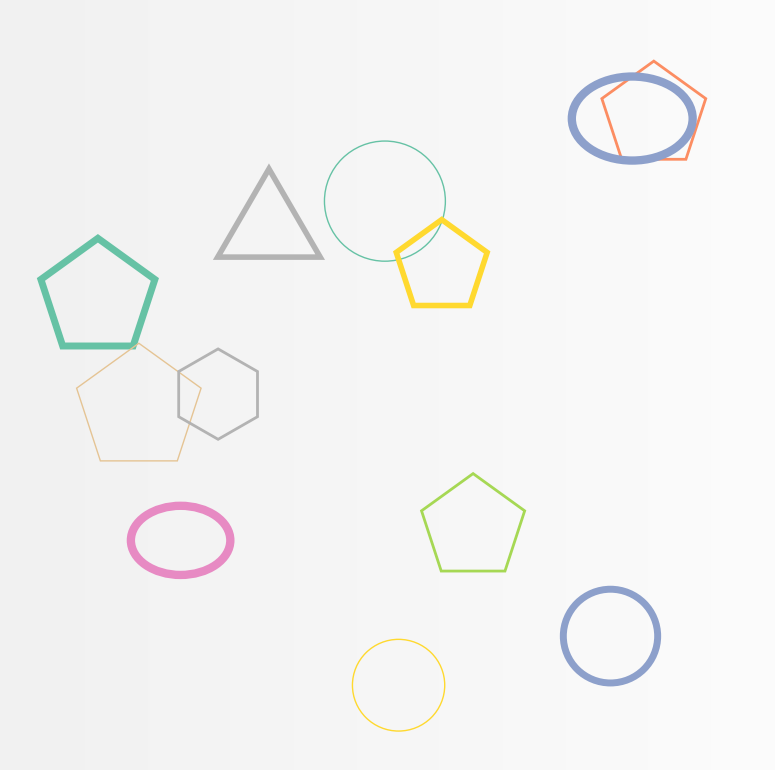[{"shape": "circle", "thickness": 0.5, "radius": 0.39, "center": [0.497, 0.739]}, {"shape": "pentagon", "thickness": 2.5, "radius": 0.39, "center": [0.126, 0.613]}, {"shape": "pentagon", "thickness": 1, "radius": 0.35, "center": [0.844, 0.85]}, {"shape": "circle", "thickness": 2.5, "radius": 0.3, "center": [0.788, 0.174]}, {"shape": "oval", "thickness": 3, "radius": 0.39, "center": [0.816, 0.846]}, {"shape": "oval", "thickness": 3, "radius": 0.32, "center": [0.233, 0.298]}, {"shape": "pentagon", "thickness": 1, "radius": 0.35, "center": [0.61, 0.315]}, {"shape": "pentagon", "thickness": 2, "radius": 0.31, "center": [0.57, 0.653]}, {"shape": "circle", "thickness": 0.5, "radius": 0.3, "center": [0.514, 0.11]}, {"shape": "pentagon", "thickness": 0.5, "radius": 0.42, "center": [0.179, 0.47]}, {"shape": "triangle", "thickness": 2, "radius": 0.38, "center": [0.347, 0.704]}, {"shape": "hexagon", "thickness": 1, "radius": 0.29, "center": [0.281, 0.488]}]